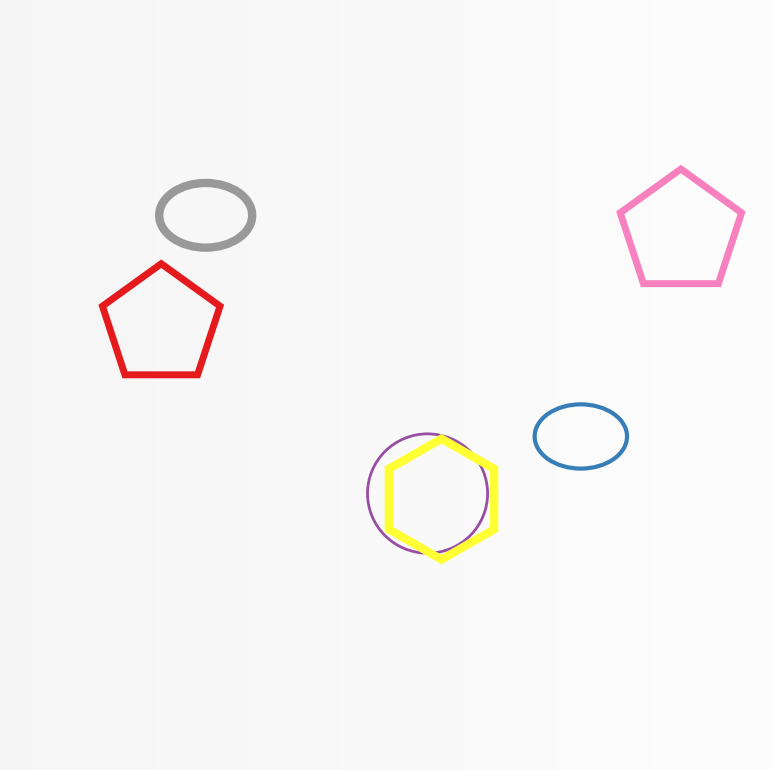[{"shape": "pentagon", "thickness": 2.5, "radius": 0.4, "center": [0.208, 0.578]}, {"shape": "oval", "thickness": 1.5, "radius": 0.3, "center": [0.749, 0.433]}, {"shape": "circle", "thickness": 1, "radius": 0.39, "center": [0.552, 0.359]}, {"shape": "hexagon", "thickness": 3, "radius": 0.39, "center": [0.57, 0.352]}, {"shape": "pentagon", "thickness": 2.5, "radius": 0.41, "center": [0.879, 0.698]}, {"shape": "oval", "thickness": 3, "radius": 0.3, "center": [0.265, 0.72]}]